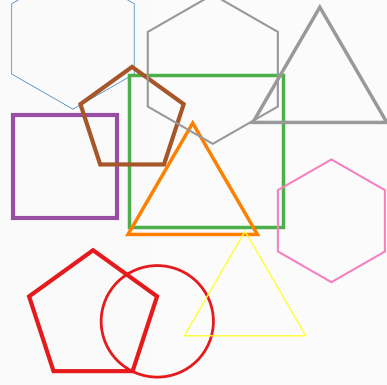[{"shape": "pentagon", "thickness": 3, "radius": 0.87, "center": [0.24, 0.176]}, {"shape": "circle", "thickness": 2, "radius": 0.72, "center": [0.406, 0.165]}, {"shape": "hexagon", "thickness": 0.5, "radius": 0.91, "center": [0.188, 0.899]}, {"shape": "square", "thickness": 2.5, "radius": 0.99, "center": [0.531, 0.608]}, {"shape": "square", "thickness": 3, "radius": 0.67, "center": [0.167, 0.567]}, {"shape": "triangle", "thickness": 2.5, "radius": 0.96, "center": [0.497, 0.487]}, {"shape": "triangle", "thickness": 1, "radius": 0.91, "center": [0.632, 0.218]}, {"shape": "pentagon", "thickness": 3, "radius": 0.7, "center": [0.341, 0.686]}, {"shape": "hexagon", "thickness": 1.5, "radius": 0.8, "center": [0.855, 0.426]}, {"shape": "triangle", "thickness": 2.5, "radius": 1.0, "center": [0.825, 0.782]}, {"shape": "hexagon", "thickness": 1.5, "radius": 0.97, "center": [0.549, 0.82]}]